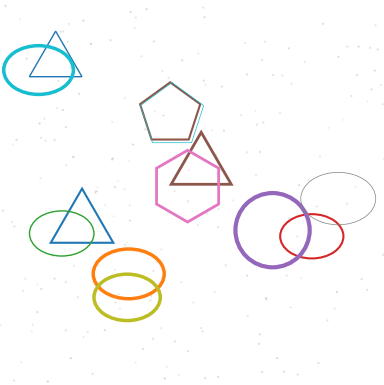[{"shape": "triangle", "thickness": 1, "radius": 0.39, "center": [0.145, 0.84]}, {"shape": "triangle", "thickness": 1.5, "radius": 0.47, "center": [0.213, 0.416]}, {"shape": "oval", "thickness": 2.5, "radius": 0.46, "center": [0.334, 0.289]}, {"shape": "oval", "thickness": 1, "radius": 0.42, "center": [0.16, 0.394]}, {"shape": "oval", "thickness": 1.5, "radius": 0.41, "center": [0.81, 0.386]}, {"shape": "circle", "thickness": 3, "radius": 0.48, "center": [0.708, 0.402]}, {"shape": "triangle", "thickness": 2, "radius": 0.45, "center": [0.523, 0.566]}, {"shape": "pentagon", "thickness": 1.5, "radius": 0.41, "center": [0.442, 0.704]}, {"shape": "hexagon", "thickness": 2, "radius": 0.47, "center": [0.487, 0.516]}, {"shape": "oval", "thickness": 0.5, "radius": 0.49, "center": [0.879, 0.484]}, {"shape": "oval", "thickness": 2.5, "radius": 0.43, "center": [0.33, 0.228]}, {"shape": "oval", "thickness": 2.5, "radius": 0.45, "center": [0.1, 0.818]}, {"shape": "pentagon", "thickness": 0.5, "radius": 0.43, "center": [0.447, 0.699]}]